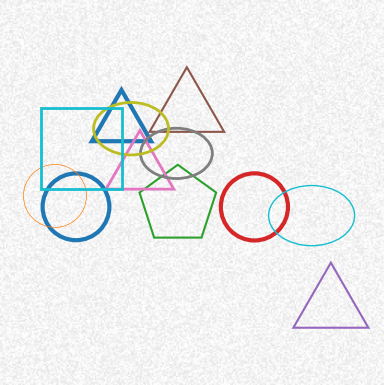[{"shape": "circle", "thickness": 3, "radius": 0.43, "center": [0.197, 0.463]}, {"shape": "triangle", "thickness": 3, "radius": 0.44, "center": [0.316, 0.678]}, {"shape": "circle", "thickness": 0.5, "radius": 0.41, "center": [0.143, 0.491]}, {"shape": "pentagon", "thickness": 1.5, "radius": 0.52, "center": [0.462, 0.468]}, {"shape": "circle", "thickness": 3, "radius": 0.44, "center": [0.661, 0.463]}, {"shape": "triangle", "thickness": 1.5, "radius": 0.56, "center": [0.859, 0.205]}, {"shape": "triangle", "thickness": 1.5, "radius": 0.56, "center": [0.485, 0.713]}, {"shape": "triangle", "thickness": 2, "radius": 0.51, "center": [0.363, 0.56]}, {"shape": "oval", "thickness": 2, "radius": 0.47, "center": [0.458, 0.602]}, {"shape": "oval", "thickness": 2, "radius": 0.49, "center": [0.34, 0.666]}, {"shape": "oval", "thickness": 1, "radius": 0.56, "center": [0.809, 0.44]}, {"shape": "square", "thickness": 2, "radius": 0.52, "center": [0.211, 0.614]}]